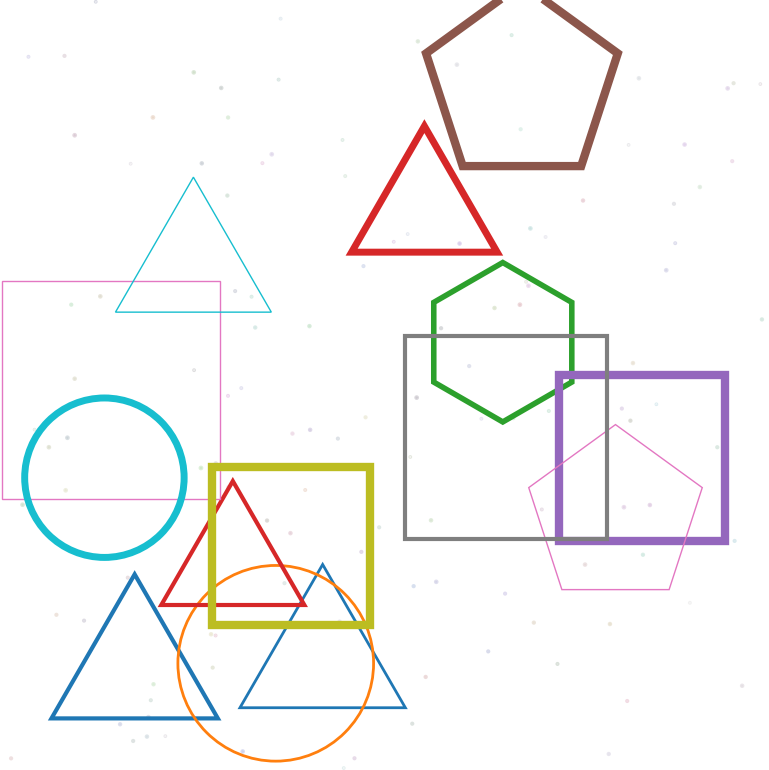[{"shape": "triangle", "thickness": 1.5, "radius": 0.62, "center": [0.175, 0.129]}, {"shape": "triangle", "thickness": 1, "radius": 0.62, "center": [0.419, 0.143]}, {"shape": "circle", "thickness": 1, "radius": 0.64, "center": [0.358, 0.139]}, {"shape": "hexagon", "thickness": 2, "radius": 0.52, "center": [0.653, 0.556]}, {"shape": "triangle", "thickness": 2.5, "radius": 0.55, "center": [0.551, 0.727]}, {"shape": "triangle", "thickness": 1.5, "radius": 0.54, "center": [0.302, 0.268]}, {"shape": "square", "thickness": 3, "radius": 0.54, "center": [0.834, 0.405]}, {"shape": "pentagon", "thickness": 3, "radius": 0.65, "center": [0.678, 0.89]}, {"shape": "pentagon", "thickness": 0.5, "radius": 0.59, "center": [0.799, 0.33]}, {"shape": "square", "thickness": 0.5, "radius": 0.71, "center": [0.144, 0.494]}, {"shape": "square", "thickness": 1.5, "radius": 0.66, "center": [0.657, 0.431]}, {"shape": "square", "thickness": 3, "radius": 0.51, "center": [0.378, 0.291]}, {"shape": "triangle", "thickness": 0.5, "radius": 0.58, "center": [0.251, 0.653]}, {"shape": "circle", "thickness": 2.5, "radius": 0.52, "center": [0.136, 0.38]}]